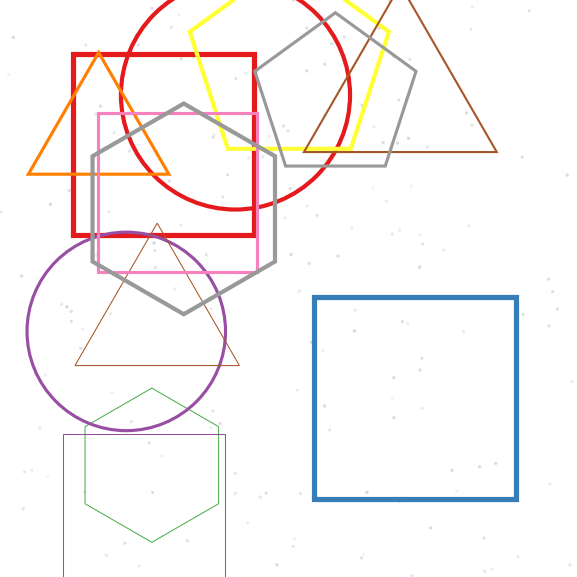[{"shape": "square", "thickness": 2.5, "radius": 0.78, "center": [0.283, 0.749]}, {"shape": "circle", "thickness": 2, "radius": 0.99, "center": [0.408, 0.835]}, {"shape": "square", "thickness": 2.5, "radius": 0.87, "center": [0.719, 0.31]}, {"shape": "hexagon", "thickness": 0.5, "radius": 0.67, "center": [0.263, 0.194]}, {"shape": "square", "thickness": 0.5, "radius": 0.7, "center": [0.249, 0.106]}, {"shape": "circle", "thickness": 1.5, "radius": 0.86, "center": [0.219, 0.425]}, {"shape": "triangle", "thickness": 1.5, "radius": 0.7, "center": [0.171, 0.768]}, {"shape": "pentagon", "thickness": 2, "radius": 0.91, "center": [0.501, 0.888]}, {"shape": "triangle", "thickness": 1, "radius": 0.96, "center": [0.693, 0.832]}, {"shape": "triangle", "thickness": 0.5, "radius": 0.82, "center": [0.272, 0.448]}, {"shape": "square", "thickness": 1.5, "radius": 0.69, "center": [0.308, 0.666]}, {"shape": "hexagon", "thickness": 2, "radius": 0.91, "center": [0.318, 0.637]}, {"shape": "pentagon", "thickness": 1.5, "radius": 0.73, "center": [0.581, 0.83]}]